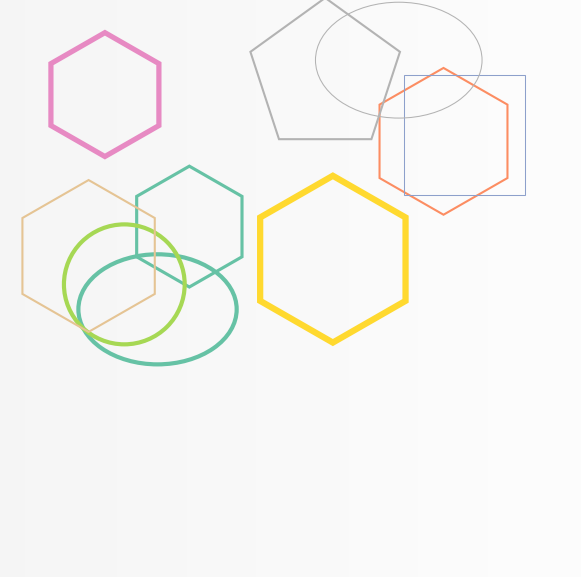[{"shape": "hexagon", "thickness": 1.5, "radius": 0.52, "center": [0.326, 0.607]}, {"shape": "oval", "thickness": 2, "radius": 0.68, "center": [0.271, 0.464]}, {"shape": "hexagon", "thickness": 1, "radius": 0.64, "center": [0.763, 0.754]}, {"shape": "square", "thickness": 0.5, "radius": 0.52, "center": [0.8, 0.765]}, {"shape": "hexagon", "thickness": 2.5, "radius": 0.54, "center": [0.18, 0.835]}, {"shape": "circle", "thickness": 2, "radius": 0.52, "center": [0.214, 0.507]}, {"shape": "hexagon", "thickness": 3, "radius": 0.72, "center": [0.573, 0.55]}, {"shape": "hexagon", "thickness": 1, "radius": 0.66, "center": [0.152, 0.556]}, {"shape": "oval", "thickness": 0.5, "radius": 0.72, "center": [0.686, 0.895]}, {"shape": "pentagon", "thickness": 1, "radius": 0.68, "center": [0.559, 0.868]}]